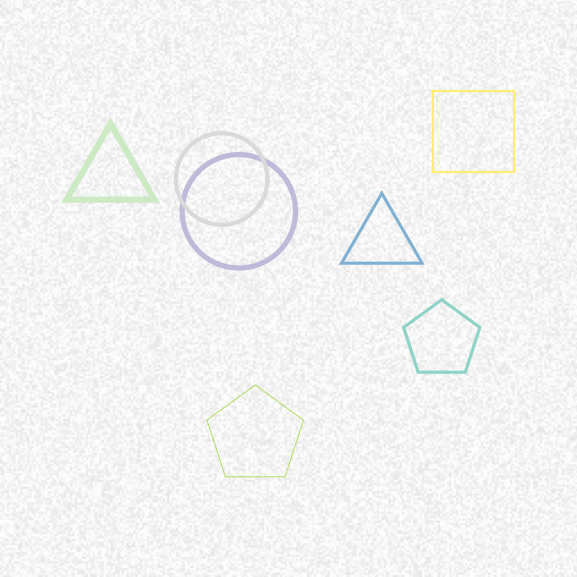[{"shape": "pentagon", "thickness": 1.5, "radius": 0.35, "center": [0.765, 0.411]}, {"shape": "circle", "thickness": 2.5, "radius": 0.49, "center": [0.414, 0.633]}, {"shape": "triangle", "thickness": 1.5, "radius": 0.4, "center": [0.661, 0.584]}, {"shape": "pentagon", "thickness": 0.5, "radius": 0.44, "center": [0.442, 0.245]}, {"shape": "circle", "thickness": 2, "radius": 0.4, "center": [0.384, 0.689]}, {"shape": "triangle", "thickness": 3, "radius": 0.44, "center": [0.191, 0.697]}, {"shape": "square", "thickness": 1, "radius": 0.35, "center": [0.82, 0.771]}]